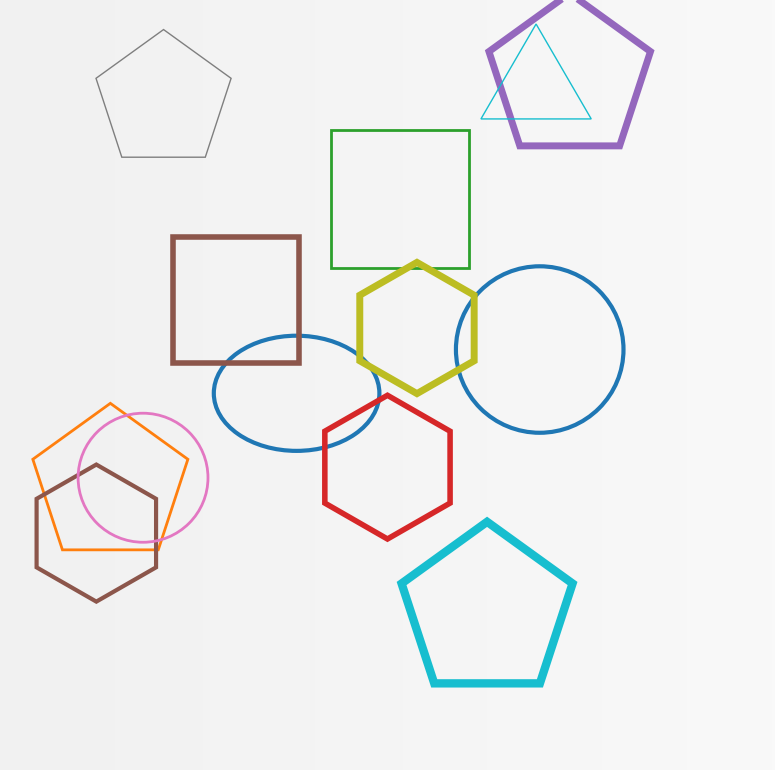[{"shape": "circle", "thickness": 1.5, "radius": 0.54, "center": [0.696, 0.546]}, {"shape": "oval", "thickness": 1.5, "radius": 0.53, "center": [0.383, 0.489]}, {"shape": "pentagon", "thickness": 1, "radius": 0.53, "center": [0.142, 0.371]}, {"shape": "square", "thickness": 1, "radius": 0.45, "center": [0.516, 0.741]}, {"shape": "hexagon", "thickness": 2, "radius": 0.47, "center": [0.5, 0.393]}, {"shape": "pentagon", "thickness": 2.5, "radius": 0.55, "center": [0.735, 0.899]}, {"shape": "hexagon", "thickness": 1.5, "radius": 0.45, "center": [0.124, 0.308]}, {"shape": "square", "thickness": 2, "radius": 0.41, "center": [0.305, 0.61]}, {"shape": "circle", "thickness": 1, "radius": 0.42, "center": [0.185, 0.38]}, {"shape": "pentagon", "thickness": 0.5, "radius": 0.46, "center": [0.211, 0.87]}, {"shape": "hexagon", "thickness": 2.5, "radius": 0.43, "center": [0.538, 0.574]}, {"shape": "triangle", "thickness": 0.5, "radius": 0.41, "center": [0.692, 0.887]}, {"shape": "pentagon", "thickness": 3, "radius": 0.58, "center": [0.628, 0.206]}]